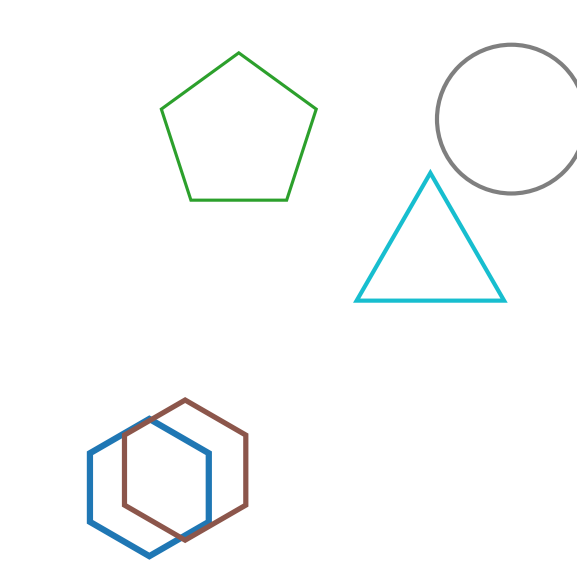[{"shape": "hexagon", "thickness": 3, "radius": 0.59, "center": [0.259, 0.155]}, {"shape": "pentagon", "thickness": 1.5, "radius": 0.71, "center": [0.413, 0.767]}, {"shape": "hexagon", "thickness": 2.5, "radius": 0.61, "center": [0.321, 0.185]}, {"shape": "circle", "thickness": 2, "radius": 0.64, "center": [0.885, 0.793]}, {"shape": "triangle", "thickness": 2, "radius": 0.74, "center": [0.745, 0.552]}]